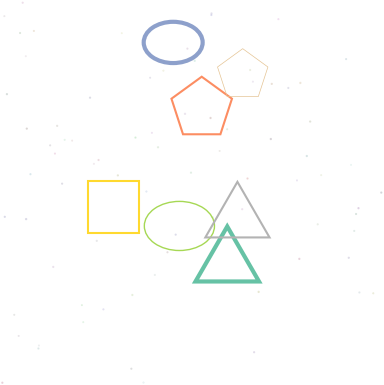[{"shape": "triangle", "thickness": 3, "radius": 0.48, "center": [0.59, 0.317]}, {"shape": "pentagon", "thickness": 1.5, "radius": 0.41, "center": [0.524, 0.718]}, {"shape": "oval", "thickness": 3, "radius": 0.38, "center": [0.45, 0.89]}, {"shape": "oval", "thickness": 1, "radius": 0.46, "center": [0.466, 0.413]}, {"shape": "square", "thickness": 1.5, "radius": 0.34, "center": [0.295, 0.462]}, {"shape": "pentagon", "thickness": 0.5, "radius": 0.34, "center": [0.63, 0.805]}, {"shape": "triangle", "thickness": 1.5, "radius": 0.48, "center": [0.617, 0.431]}]